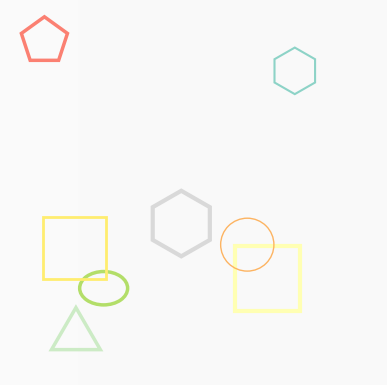[{"shape": "hexagon", "thickness": 1.5, "radius": 0.3, "center": [0.761, 0.816]}, {"shape": "square", "thickness": 3, "radius": 0.42, "center": [0.69, 0.277]}, {"shape": "pentagon", "thickness": 2.5, "radius": 0.31, "center": [0.115, 0.894]}, {"shape": "circle", "thickness": 1, "radius": 0.34, "center": [0.638, 0.365]}, {"shape": "oval", "thickness": 2.5, "radius": 0.31, "center": [0.267, 0.251]}, {"shape": "hexagon", "thickness": 3, "radius": 0.43, "center": [0.468, 0.419]}, {"shape": "triangle", "thickness": 2.5, "radius": 0.36, "center": [0.196, 0.128]}, {"shape": "square", "thickness": 2, "radius": 0.4, "center": [0.192, 0.356]}]